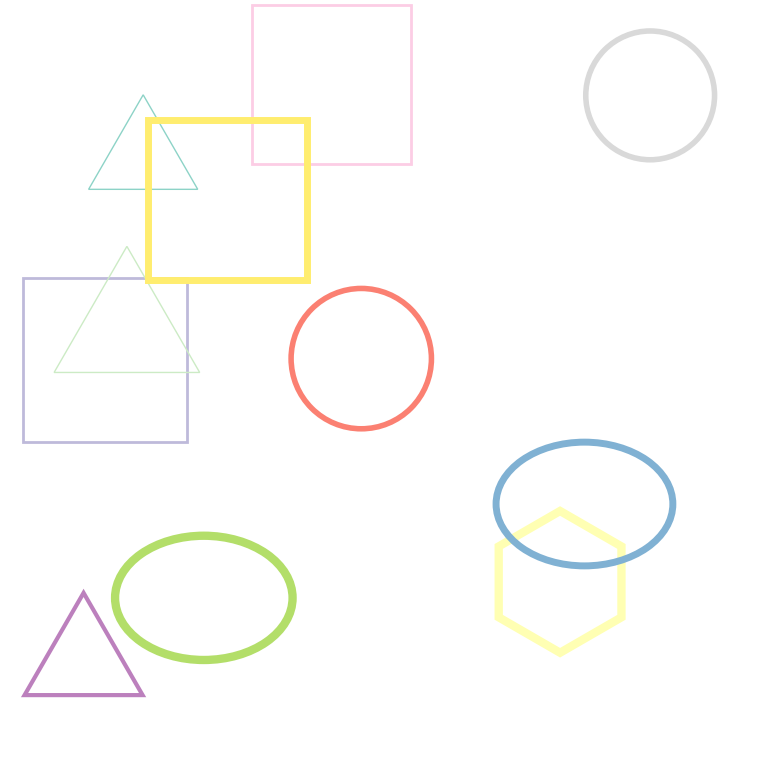[{"shape": "triangle", "thickness": 0.5, "radius": 0.41, "center": [0.186, 0.795]}, {"shape": "hexagon", "thickness": 3, "radius": 0.46, "center": [0.727, 0.244]}, {"shape": "square", "thickness": 1, "radius": 0.53, "center": [0.137, 0.533]}, {"shape": "circle", "thickness": 2, "radius": 0.46, "center": [0.469, 0.534]}, {"shape": "oval", "thickness": 2.5, "radius": 0.57, "center": [0.759, 0.345]}, {"shape": "oval", "thickness": 3, "radius": 0.58, "center": [0.265, 0.224]}, {"shape": "square", "thickness": 1, "radius": 0.52, "center": [0.431, 0.89]}, {"shape": "circle", "thickness": 2, "radius": 0.42, "center": [0.844, 0.876]}, {"shape": "triangle", "thickness": 1.5, "radius": 0.44, "center": [0.109, 0.142]}, {"shape": "triangle", "thickness": 0.5, "radius": 0.55, "center": [0.165, 0.571]}, {"shape": "square", "thickness": 2.5, "radius": 0.52, "center": [0.295, 0.741]}]